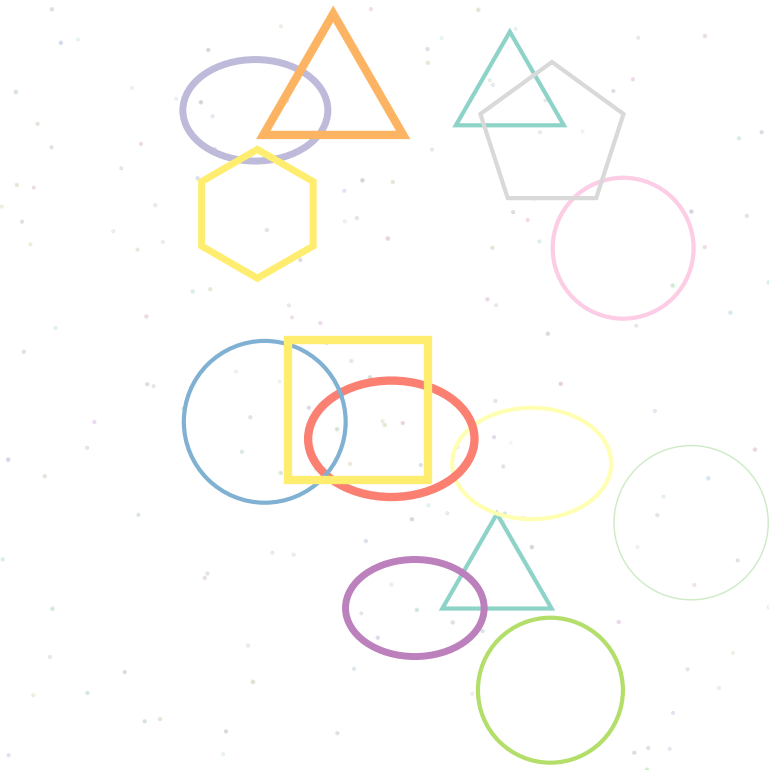[{"shape": "triangle", "thickness": 1.5, "radius": 0.41, "center": [0.645, 0.251]}, {"shape": "triangle", "thickness": 1.5, "radius": 0.4, "center": [0.662, 0.878]}, {"shape": "oval", "thickness": 1.5, "radius": 0.52, "center": [0.691, 0.398]}, {"shape": "oval", "thickness": 2.5, "radius": 0.47, "center": [0.332, 0.857]}, {"shape": "oval", "thickness": 3, "radius": 0.54, "center": [0.508, 0.43]}, {"shape": "circle", "thickness": 1.5, "radius": 0.53, "center": [0.344, 0.452]}, {"shape": "triangle", "thickness": 3, "radius": 0.52, "center": [0.433, 0.877]}, {"shape": "circle", "thickness": 1.5, "radius": 0.47, "center": [0.715, 0.104]}, {"shape": "circle", "thickness": 1.5, "radius": 0.46, "center": [0.809, 0.678]}, {"shape": "pentagon", "thickness": 1.5, "radius": 0.49, "center": [0.717, 0.822]}, {"shape": "oval", "thickness": 2.5, "radius": 0.45, "center": [0.539, 0.21]}, {"shape": "circle", "thickness": 0.5, "radius": 0.5, "center": [0.898, 0.321]}, {"shape": "square", "thickness": 3, "radius": 0.46, "center": [0.465, 0.468]}, {"shape": "hexagon", "thickness": 2.5, "radius": 0.42, "center": [0.334, 0.722]}]